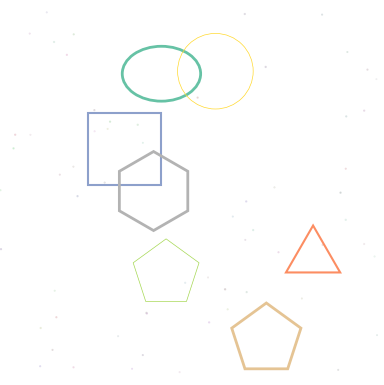[{"shape": "oval", "thickness": 2, "radius": 0.51, "center": [0.419, 0.809]}, {"shape": "triangle", "thickness": 1.5, "radius": 0.41, "center": [0.813, 0.333]}, {"shape": "square", "thickness": 1.5, "radius": 0.47, "center": [0.324, 0.613]}, {"shape": "pentagon", "thickness": 0.5, "radius": 0.45, "center": [0.431, 0.29]}, {"shape": "circle", "thickness": 0.5, "radius": 0.49, "center": [0.559, 0.815]}, {"shape": "pentagon", "thickness": 2, "radius": 0.47, "center": [0.692, 0.118]}, {"shape": "hexagon", "thickness": 2, "radius": 0.51, "center": [0.399, 0.504]}]